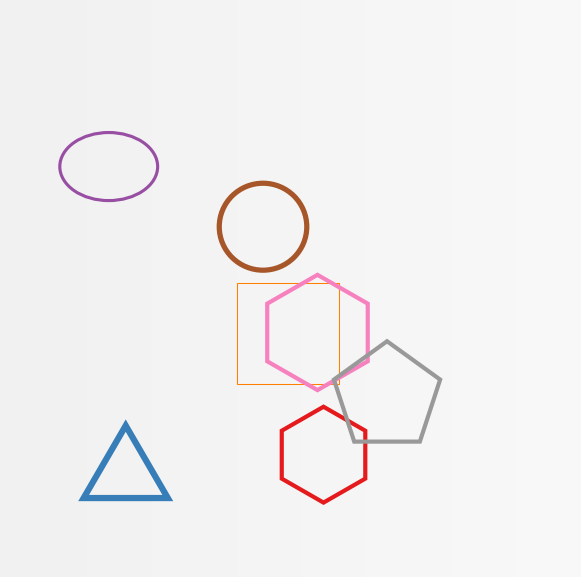[{"shape": "hexagon", "thickness": 2, "radius": 0.41, "center": [0.557, 0.212]}, {"shape": "triangle", "thickness": 3, "radius": 0.42, "center": [0.216, 0.179]}, {"shape": "oval", "thickness": 1.5, "radius": 0.42, "center": [0.187, 0.711]}, {"shape": "square", "thickness": 0.5, "radius": 0.44, "center": [0.496, 0.421]}, {"shape": "circle", "thickness": 2.5, "radius": 0.38, "center": [0.453, 0.607]}, {"shape": "hexagon", "thickness": 2, "radius": 0.5, "center": [0.546, 0.423]}, {"shape": "pentagon", "thickness": 2, "radius": 0.48, "center": [0.666, 0.312]}]